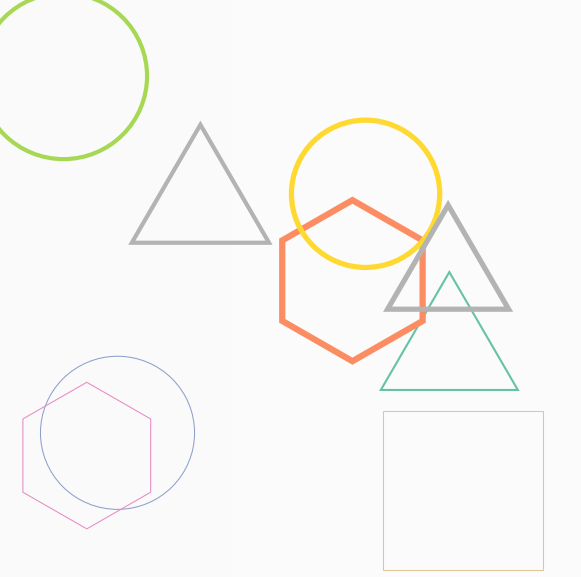[{"shape": "triangle", "thickness": 1, "radius": 0.68, "center": [0.773, 0.392]}, {"shape": "hexagon", "thickness": 3, "radius": 0.7, "center": [0.606, 0.513]}, {"shape": "circle", "thickness": 0.5, "radius": 0.66, "center": [0.202, 0.25]}, {"shape": "hexagon", "thickness": 0.5, "radius": 0.63, "center": [0.149, 0.21]}, {"shape": "circle", "thickness": 2, "radius": 0.72, "center": [0.109, 0.867]}, {"shape": "circle", "thickness": 2.5, "radius": 0.64, "center": [0.629, 0.664]}, {"shape": "square", "thickness": 0.5, "radius": 0.69, "center": [0.796, 0.151]}, {"shape": "triangle", "thickness": 2.5, "radius": 0.6, "center": [0.771, 0.524]}, {"shape": "triangle", "thickness": 2, "radius": 0.68, "center": [0.345, 0.647]}]